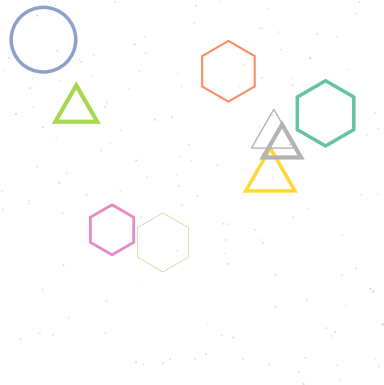[{"shape": "hexagon", "thickness": 2.5, "radius": 0.42, "center": [0.846, 0.706]}, {"shape": "hexagon", "thickness": 1.5, "radius": 0.39, "center": [0.593, 0.815]}, {"shape": "circle", "thickness": 2.5, "radius": 0.42, "center": [0.113, 0.897]}, {"shape": "hexagon", "thickness": 2, "radius": 0.32, "center": [0.291, 0.403]}, {"shape": "triangle", "thickness": 3, "radius": 0.31, "center": [0.198, 0.715]}, {"shape": "triangle", "thickness": 2.5, "radius": 0.37, "center": [0.702, 0.541]}, {"shape": "hexagon", "thickness": 0.5, "radius": 0.38, "center": [0.423, 0.37]}, {"shape": "triangle", "thickness": 3, "radius": 0.29, "center": [0.733, 0.62]}, {"shape": "triangle", "thickness": 1, "radius": 0.34, "center": [0.711, 0.649]}]